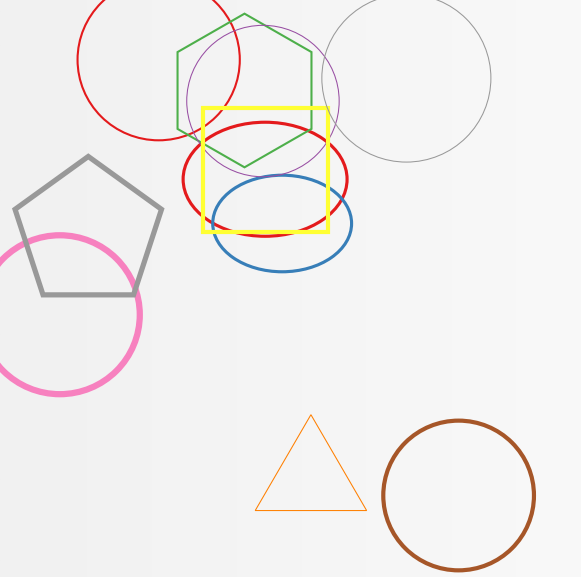[{"shape": "oval", "thickness": 1.5, "radius": 0.71, "center": [0.456, 0.689]}, {"shape": "circle", "thickness": 1, "radius": 0.7, "center": [0.273, 0.896]}, {"shape": "oval", "thickness": 1.5, "radius": 0.6, "center": [0.485, 0.612]}, {"shape": "hexagon", "thickness": 1, "radius": 0.67, "center": [0.421, 0.842]}, {"shape": "circle", "thickness": 0.5, "radius": 0.66, "center": [0.452, 0.824]}, {"shape": "triangle", "thickness": 0.5, "radius": 0.55, "center": [0.535, 0.17]}, {"shape": "square", "thickness": 2, "radius": 0.54, "center": [0.457, 0.704]}, {"shape": "circle", "thickness": 2, "radius": 0.65, "center": [0.789, 0.141]}, {"shape": "circle", "thickness": 3, "radius": 0.69, "center": [0.103, 0.454]}, {"shape": "circle", "thickness": 0.5, "radius": 0.73, "center": [0.699, 0.864]}, {"shape": "pentagon", "thickness": 2.5, "radius": 0.66, "center": [0.152, 0.596]}]